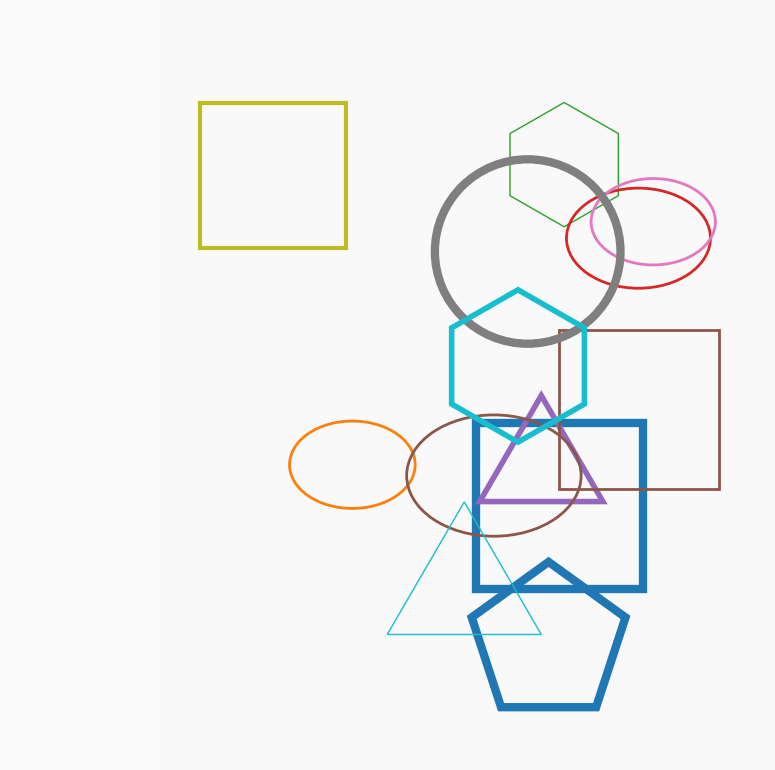[{"shape": "pentagon", "thickness": 3, "radius": 0.52, "center": [0.708, 0.166]}, {"shape": "square", "thickness": 3, "radius": 0.54, "center": [0.722, 0.343]}, {"shape": "oval", "thickness": 1, "radius": 0.41, "center": [0.455, 0.396]}, {"shape": "hexagon", "thickness": 0.5, "radius": 0.4, "center": [0.728, 0.786]}, {"shape": "oval", "thickness": 1, "radius": 0.46, "center": [0.824, 0.691]}, {"shape": "triangle", "thickness": 2, "radius": 0.46, "center": [0.698, 0.395]}, {"shape": "square", "thickness": 1, "radius": 0.52, "center": [0.824, 0.468]}, {"shape": "oval", "thickness": 1, "radius": 0.56, "center": [0.637, 0.382]}, {"shape": "oval", "thickness": 1, "radius": 0.4, "center": [0.843, 0.712]}, {"shape": "circle", "thickness": 3, "radius": 0.6, "center": [0.681, 0.673]}, {"shape": "square", "thickness": 1.5, "radius": 0.47, "center": [0.352, 0.772]}, {"shape": "hexagon", "thickness": 2, "radius": 0.49, "center": [0.668, 0.525]}, {"shape": "triangle", "thickness": 0.5, "radius": 0.57, "center": [0.599, 0.233]}]